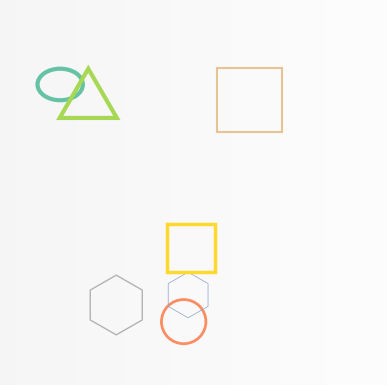[{"shape": "oval", "thickness": 3, "radius": 0.29, "center": [0.155, 0.781]}, {"shape": "circle", "thickness": 2, "radius": 0.29, "center": [0.474, 0.165]}, {"shape": "hexagon", "thickness": 0.5, "radius": 0.3, "center": [0.485, 0.234]}, {"shape": "triangle", "thickness": 3, "radius": 0.43, "center": [0.228, 0.736]}, {"shape": "square", "thickness": 2.5, "radius": 0.31, "center": [0.493, 0.356]}, {"shape": "square", "thickness": 1.5, "radius": 0.42, "center": [0.644, 0.74]}, {"shape": "hexagon", "thickness": 1, "radius": 0.39, "center": [0.3, 0.208]}]